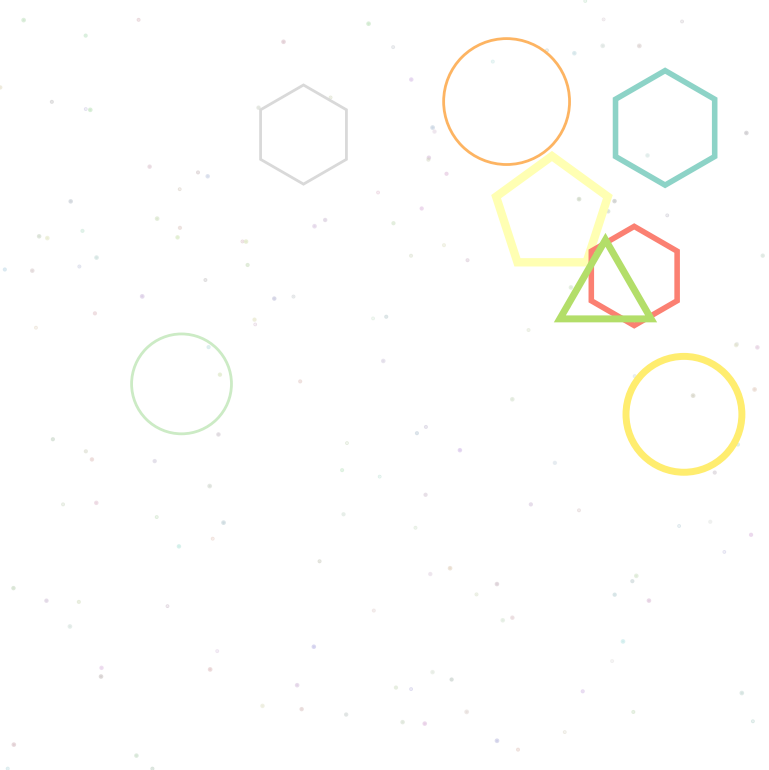[{"shape": "hexagon", "thickness": 2, "radius": 0.37, "center": [0.864, 0.834]}, {"shape": "pentagon", "thickness": 3, "radius": 0.38, "center": [0.717, 0.721]}, {"shape": "hexagon", "thickness": 2, "radius": 0.32, "center": [0.824, 0.642]}, {"shape": "circle", "thickness": 1, "radius": 0.41, "center": [0.658, 0.868]}, {"shape": "triangle", "thickness": 2.5, "radius": 0.34, "center": [0.786, 0.62]}, {"shape": "hexagon", "thickness": 1, "radius": 0.32, "center": [0.394, 0.825]}, {"shape": "circle", "thickness": 1, "radius": 0.32, "center": [0.236, 0.501]}, {"shape": "circle", "thickness": 2.5, "radius": 0.38, "center": [0.888, 0.462]}]